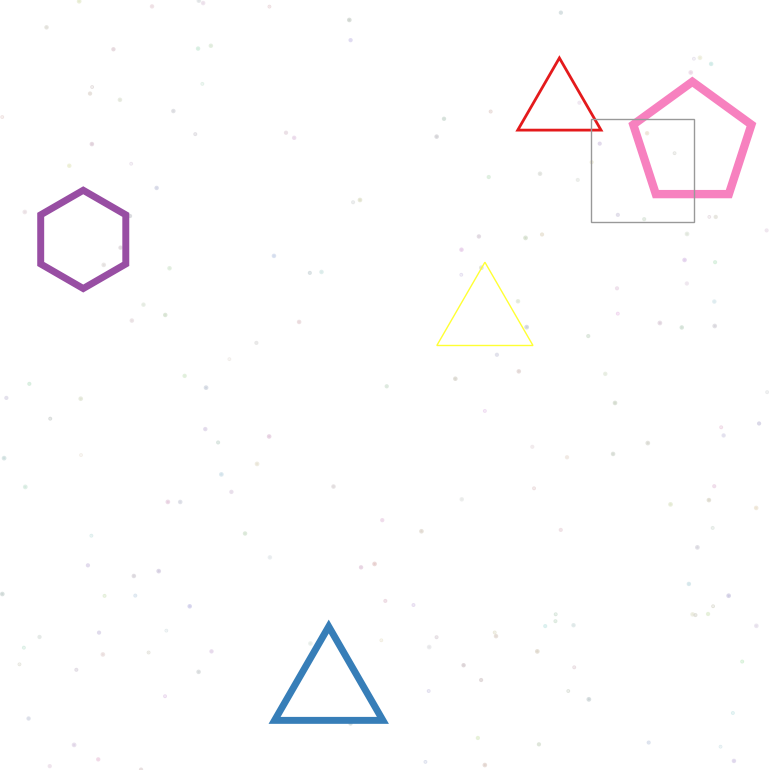[{"shape": "triangle", "thickness": 1, "radius": 0.31, "center": [0.726, 0.862]}, {"shape": "triangle", "thickness": 2.5, "radius": 0.41, "center": [0.427, 0.105]}, {"shape": "hexagon", "thickness": 2.5, "radius": 0.32, "center": [0.108, 0.689]}, {"shape": "triangle", "thickness": 0.5, "radius": 0.36, "center": [0.63, 0.587]}, {"shape": "pentagon", "thickness": 3, "radius": 0.4, "center": [0.899, 0.813]}, {"shape": "square", "thickness": 0.5, "radius": 0.33, "center": [0.835, 0.778]}]